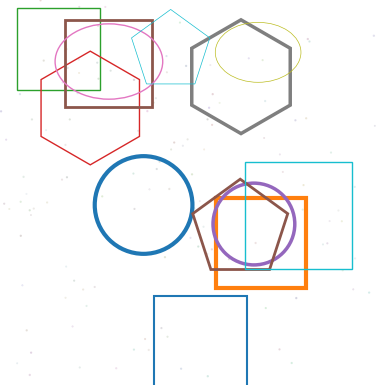[{"shape": "square", "thickness": 1.5, "radius": 0.61, "center": [0.521, 0.109]}, {"shape": "circle", "thickness": 3, "radius": 0.63, "center": [0.373, 0.468]}, {"shape": "square", "thickness": 3, "radius": 0.58, "center": [0.677, 0.368]}, {"shape": "square", "thickness": 1, "radius": 0.54, "center": [0.152, 0.873]}, {"shape": "hexagon", "thickness": 1, "radius": 0.74, "center": [0.234, 0.719]}, {"shape": "circle", "thickness": 2.5, "radius": 0.53, "center": [0.659, 0.418]}, {"shape": "square", "thickness": 2, "radius": 0.57, "center": [0.281, 0.836]}, {"shape": "pentagon", "thickness": 2, "radius": 0.65, "center": [0.624, 0.405]}, {"shape": "oval", "thickness": 1, "radius": 0.7, "center": [0.283, 0.84]}, {"shape": "hexagon", "thickness": 2.5, "radius": 0.74, "center": [0.626, 0.801]}, {"shape": "oval", "thickness": 0.5, "radius": 0.56, "center": [0.67, 0.864]}, {"shape": "pentagon", "thickness": 0.5, "radius": 0.53, "center": [0.443, 0.868]}, {"shape": "square", "thickness": 1, "radius": 0.7, "center": [0.776, 0.44]}]